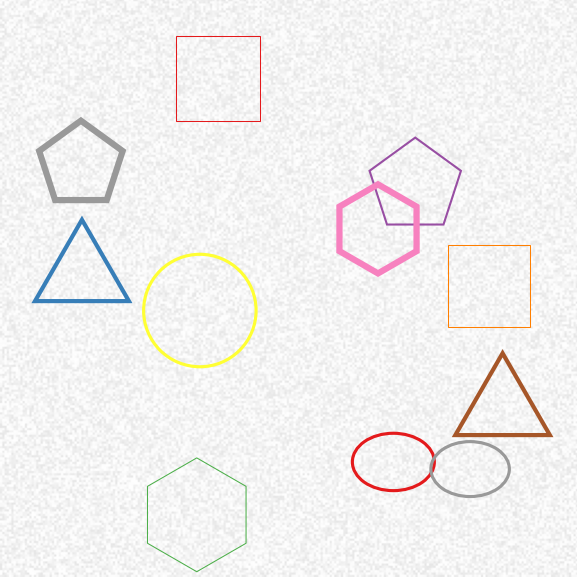[{"shape": "oval", "thickness": 1.5, "radius": 0.35, "center": [0.681, 0.199]}, {"shape": "square", "thickness": 0.5, "radius": 0.36, "center": [0.377, 0.863]}, {"shape": "triangle", "thickness": 2, "radius": 0.47, "center": [0.142, 0.525]}, {"shape": "hexagon", "thickness": 0.5, "radius": 0.49, "center": [0.341, 0.108]}, {"shape": "pentagon", "thickness": 1, "radius": 0.42, "center": [0.719, 0.678]}, {"shape": "square", "thickness": 0.5, "radius": 0.36, "center": [0.847, 0.504]}, {"shape": "circle", "thickness": 1.5, "radius": 0.49, "center": [0.346, 0.461]}, {"shape": "triangle", "thickness": 2, "radius": 0.47, "center": [0.87, 0.293]}, {"shape": "hexagon", "thickness": 3, "radius": 0.39, "center": [0.655, 0.603]}, {"shape": "pentagon", "thickness": 3, "radius": 0.38, "center": [0.14, 0.714]}, {"shape": "oval", "thickness": 1.5, "radius": 0.34, "center": [0.814, 0.187]}]